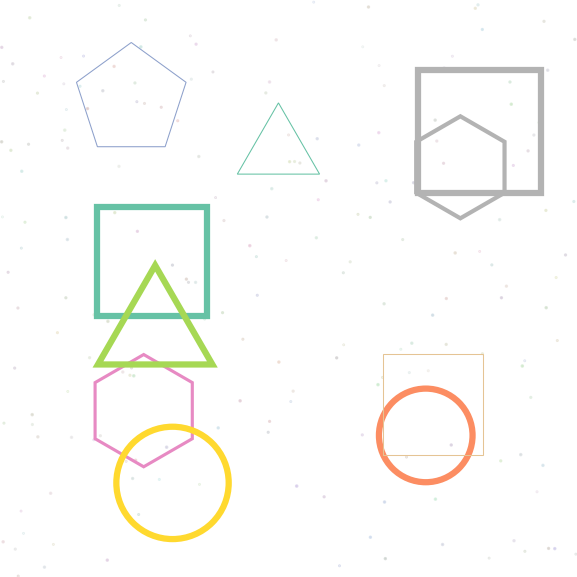[{"shape": "square", "thickness": 3, "radius": 0.47, "center": [0.263, 0.546]}, {"shape": "triangle", "thickness": 0.5, "radius": 0.41, "center": [0.482, 0.739]}, {"shape": "circle", "thickness": 3, "radius": 0.41, "center": [0.737, 0.245]}, {"shape": "pentagon", "thickness": 0.5, "radius": 0.5, "center": [0.227, 0.826]}, {"shape": "hexagon", "thickness": 1.5, "radius": 0.49, "center": [0.249, 0.288]}, {"shape": "triangle", "thickness": 3, "radius": 0.57, "center": [0.269, 0.425]}, {"shape": "circle", "thickness": 3, "radius": 0.49, "center": [0.299, 0.163]}, {"shape": "square", "thickness": 0.5, "radius": 0.44, "center": [0.75, 0.299]}, {"shape": "hexagon", "thickness": 2, "radius": 0.44, "center": [0.797, 0.709]}, {"shape": "square", "thickness": 3, "radius": 0.53, "center": [0.831, 0.771]}]